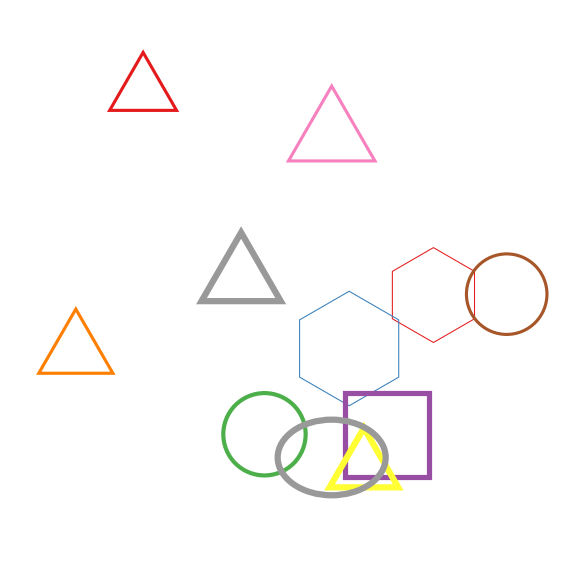[{"shape": "hexagon", "thickness": 0.5, "radius": 0.41, "center": [0.751, 0.488]}, {"shape": "triangle", "thickness": 1.5, "radius": 0.33, "center": [0.248, 0.841]}, {"shape": "hexagon", "thickness": 0.5, "radius": 0.5, "center": [0.605, 0.396]}, {"shape": "circle", "thickness": 2, "radius": 0.36, "center": [0.458, 0.247]}, {"shape": "square", "thickness": 2.5, "radius": 0.36, "center": [0.67, 0.245]}, {"shape": "triangle", "thickness": 1.5, "radius": 0.37, "center": [0.131, 0.39]}, {"shape": "triangle", "thickness": 3, "radius": 0.34, "center": [0.63, 0.19]}, {"shape": "circle", "thickness": 1.5, "radius": 0.35, "center": [0.877, 0.49]}, {"shape": "triangle", "thickness": 1.5, "radius": 0.43, "center": [0.574, 0.764]}, {"shape": "oval", "thickness": 3, "radius": 0.47, "center": [0.574, 0.207]}, {"shape": "triangle", "thickness": 3, "radius": 0.4, "center": [0.418, 0.517]}]